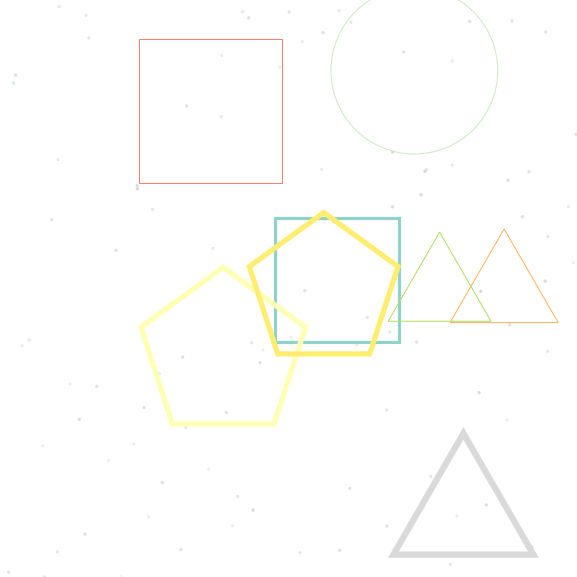[{"shape": "square", "thickness": 1.5, "radius": 0.54, "center": [0.584, 0.515]}, {"shape": "pentagon", "thickness": 2.5, "radius": 0.75, "center": [0.387, 0.386]}, {"shape": "square", "thickness": 0.5, "radius": 0.62, "center": [0.364, 0.807]}, {"shape": "triangle", "thickness": 0.5, "radius": 0.54, "center": [0.873, 0.495]}, {"shape": "triangle", "thickness": 0.5, "radius": 0.51, "center": [0.761, 0.494]}, {"shape": "triangle", "thickness": 3, "radius": 0.7, "center": [0.802, 0.109]}, {"shape": "circle", "thickness": 0.5, "radius": 0.72, "center": [0.717, 0.877]}, {"shape": "pentagon", "thickness": 2.5, "radius": 0.68, "center": [0.56, 0.496]}]